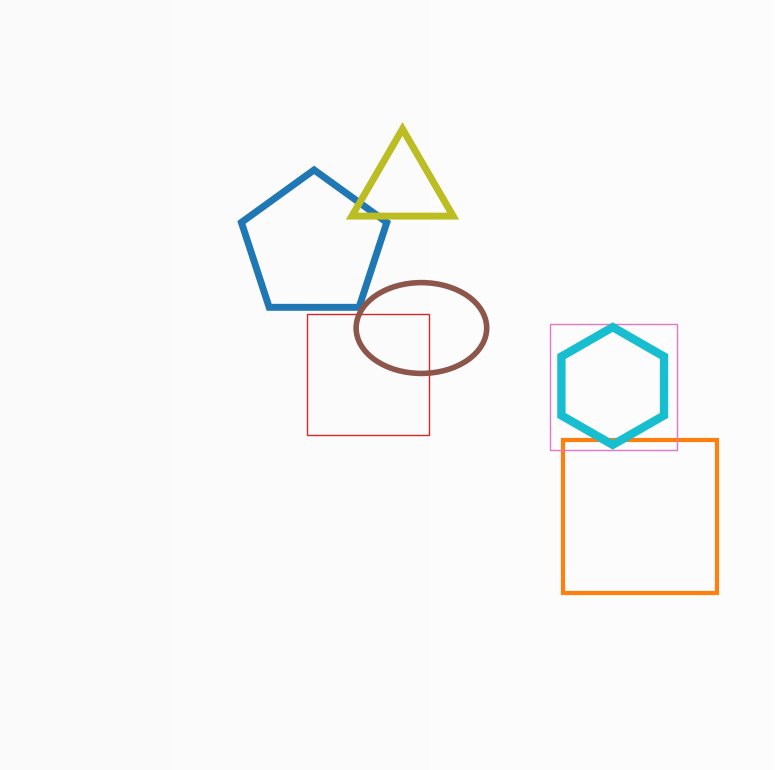[{"shape": "pentagon", "thickness": 2.5, "radius": 0.49, "center": [0.405, 0.681]}, {"shape": "square", "thickness": 1.5, "radius": 0.5, "center": [0.826, 0.33]}, {"shape": "square", "thickness": 0.5, "radius": 0.39, "center": [0.475, 0.514]}, {"shape": "oval", "thickness": 2, "radius": 0.42, "center": [0.544, 0.574]}, {"shape": "square", "thickness": 0.5, "radius": 0.41, "center": [0.791, 0.497]}, {"shape": "triangle", "thickness": 2.5, "radius": 0.38, "center": [0.519, 0.757]}, {"shape": "hexagon", "thickness": 3, "radius": 0.38, "center": [0.791, 0.499]}]